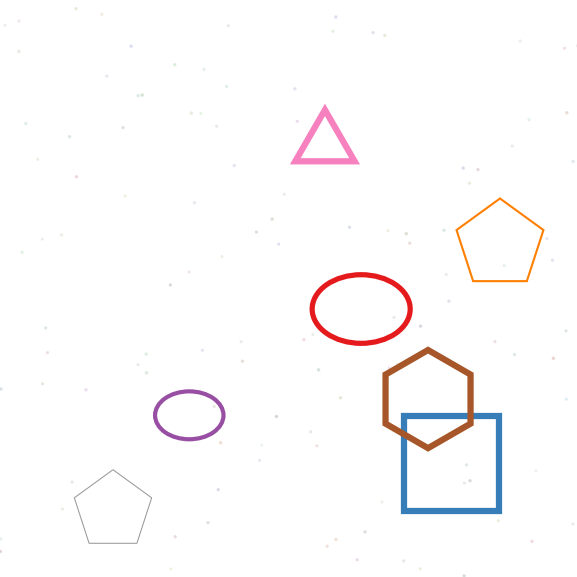[{"shape": "oval", "thickness": 2.5, "radius": 0.42, "center": [0.625, 0.464]}, {"shape": "square", "thickness": 3, "radius": 0.41, "center": [0.782, 0.197]}, {"shape": "oval", "thickness": 2, "radius": 0.3, "center": [0.328, 0.28]}, {"shape": "pentagon", "thickness": 1, "radius": 0.4, "center": [0.866, 0.576]}, {"shape": "hexagon", "thickness": 3, "radius": 0.42, "center": [0.741, 0.308]}, {"shape": "triangle", "thickness": 3, "radius": 0.3, "center": [0.563, 0.75]}, {"shape": "pentagon", "thickness": 0.5, "radius": 0.35, "center": [0.196, 0.115]}]